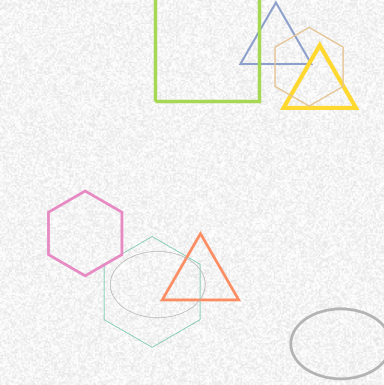[{"shape": "hexagon", "thickness": 0.5, "radius": 0.72, "center": [0.395, 0.242]}, {"shape": "triangle", "thickness": 2, "radius": 0.57, "center": [0.521, 0.278]}, {"shape": "triangle", "thickness": 1.5, "radius": 0.53, "center": [0.717, 0.887]}, {"shape": "hexagon", "thickness": 2, "radius": 0.55, "center": [0.221, 0.394]}, {"shape": "square", "thickness": 2.5, "radius": 0.68, "center": [0.537, 0.873]}, {"shape": "triangle", "thickness": 3, "radius": 0.54, "center": [0.83, 0.774]}, {"shape": "hexagon", "thickness": 1, "radius": 0.51, "center": [0.803, 0.827]}, {"shape": "oval", "thickness": 2, "radius": 0.65, "center": [0.885, 0.107]}, {"shape": "oval", "thickness": 0.5, "radius": 0.62, "center": [0.41, 0.261]}]